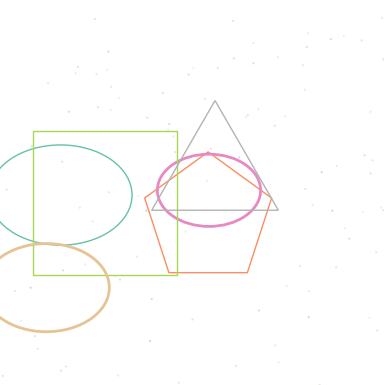[{"shape": "oval", "thickness": 1, "radius": 0.93, "center": [0.157, 0.493]}, {"shape": "pentagon", "thickness": 1, "radius": 0.87, "center": [0.541, 0.432]}, {"shape": "oval", "thickness": 2, "radius": 0.67, "center": [0.543, 0.506]}, {"shape": "square", "thickness": 1, "radius": 0.94, "center": [0.273, 0.473]}, {"shape": "oval", "thickness": 2, "radius": 0.82, "center": [0.12, 0.253]}, {"shape": "triangle", "thickness": 1, "radius": 0.95, "center": [0.559, 0.549]}]